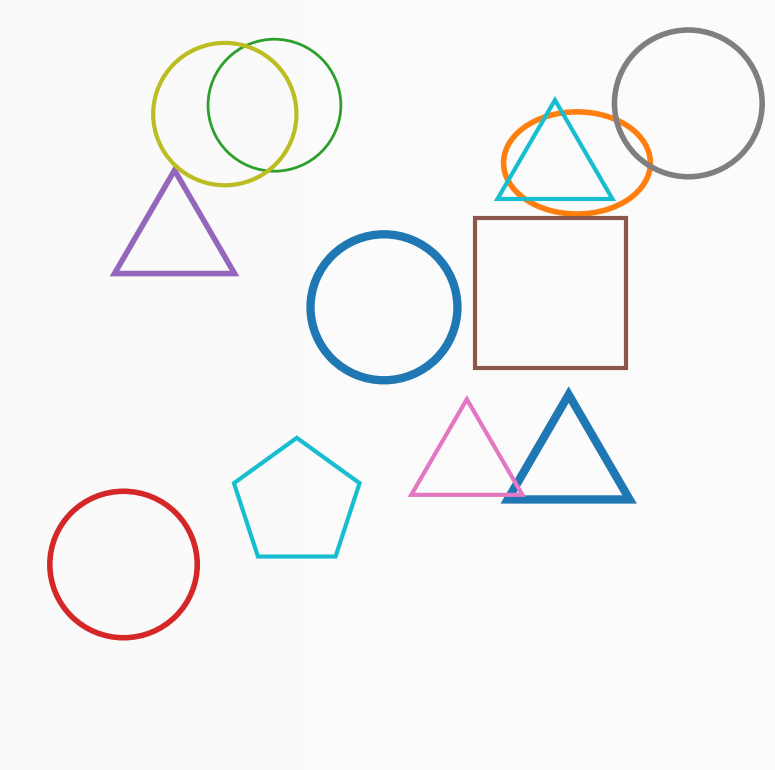[{"shape": "circle", "thickness": 3, "radius": 0.47, "center": [0.495, 0.601]}, {"shape": "triangle", "thickness": 3, "radius": 0.45, "center": [0.734, 0.397]}, {"shape": "oval", "thickness": 2, "radius": 0.47, "center": [0.744, 0.788]}, {"shape": "circle", "thickness": 1, "radius": 0.43, "center": [0.354, 0.863]}, {"shape": "circle", "thickness": 2, "radius": 0.48, "center": [0.159, 0.267]}, {"shape": "triangle", "thickness": 2, "radius": 0.45, "center": [0.225, 0.689]}, {"shape": "square", "thickness": 1.5, "radius": 0.49, "center": [0.71, 0.619]}, {"shape": "triangle", "thickness": 1.5, "radius": 0.41, "center": [0.602, 0.399]}, {"shape": "circle", "thickness": 2, "radius": 0.48, "center": [0.888, 0.866]}, {"shape": "circle", "thickness": 1.5, "radius": 0.46, "center": [0.29, 0.852]}, {"shape": "triangle", "thickness": 1.5, "radius": 0.43, "center": [0.716, 0.784]}, {"shape": "pentagon", "thickness": 1.5, "radius": 0.43, "center": [0.383, 0.346]}]